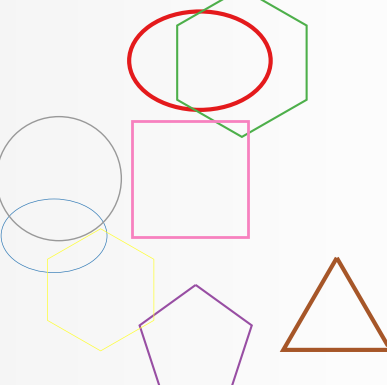[{"shape": "oval", "thickness": 3, "radius": 0.91, "center": [0.516, 0.842]}, {"shape": "oval", "thickness": 0.5, "radius": 0.68, "center": [0.14, 0.388]}, {"shape": "hexagon", "thickness": 1.5, "radius": 0.96, "center": [0.624, 0.837]}, {"shape": "pentagon", "thickness": 1.5, "radius": 0.76, "center": [0.505, 0.108]}, {"shape": "hexagon", "thickness": 0.5, "radius": 0.79, "center": [0.26, 0.247]}, {"shape": "triangle", "thickness": 3, "radius": 0.8, "center": [0.869, 0.171]}, {"shape": "square", "thickness": 2, "radius": 0.75, "center": [0.49, 0.535]}, {"shape": "circle", "thickness": 1, "radius": 0.81, "center": [0.152, 0.536]}]